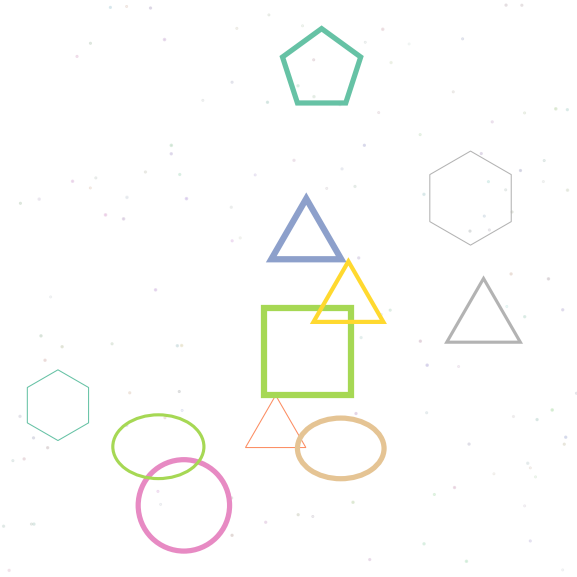[{"shape": "hexagon", "thickness": 0.5, "radius": 0.31, "center": [0.1, 0.298]}, {"shape": "pentagon", "thickness": 2.5, "radius": 0.36, "center": [0.557, 0.878]}, {"shape": "triangle", "thickness": 0.5, "radius": 0.3, "center": [0.477, 0.254]}, {"shape": "triangle", "thickness": 3, "radius": 0.35, "center": [0.53, 0.585]}, {"shape": "circle", "thickness": 2.5, "radius": 0.4, "center": [0.318, 0.124]}, {"shape": "oval", "thickness": 1.5, "radius": 0.39, "center": [0.274, 0.226]}, {"shape": "square", "thickness": 3, "radius": 0.38, "center": [0.532, 0.391]}, {"shape": "triangle", "thickness": 2, "radius": 0.35, "center": [0.603, 0.477]}, {"shape": "oval", "thickness": 2.5, "radius": 0.37, "center": [0.59, 0.223]}, {"shape": "hexagon", "thickness": 0.5, "radius": 0.41, "center": [0.815, 0.656]}, {"shape": "triangle", "thickness": 1.5, "radius": 0.37, "center": [0.837, 0.443]}]